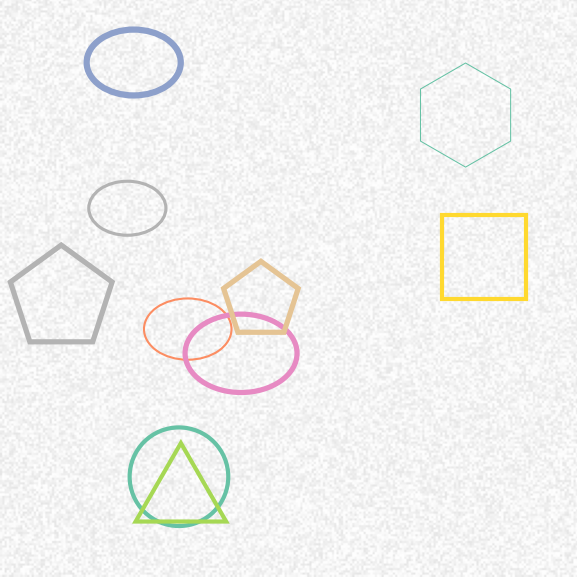[{"shape": "hexagon", "thickness": 0.5, "radius": 0.45, "center": [0.806, 0.8]}, {"shape": "circle", "thickness": 2, "radius": 0.43, "center": [0.31, 0.174]}, {"shape": "oval", "thickness": 1, "radius": 0.38, "center": [0.325, 0.429]}, {"shape": "oval", "thickness": 3, "radius": 0.41, "center": [0.232, 0.891]}, {"shape": "oval", "thickness": 2.5, "radius": 0.48, "center": [0.417, 0.387]}, {"shape": "triangle", "thickness": 2, "radius": 0.45, "center": [0.313, 0.141]}, {"shape": "square", "thickness": 2, "radius": 0.36, "center": [0.838, 0.554]}, {"shape": "pentagon", "thickness": 2.5, "radius": 0.34, "center": [0.452, 0.479]}, {"shape": "oval", "thickness": 1.5, "radius": 0.33, "center": [0.221, 0.639]}, {"shape": "pentagon", "thickness": 2.5, "radius": 0.46, "center": [0.106, 0.482]}]